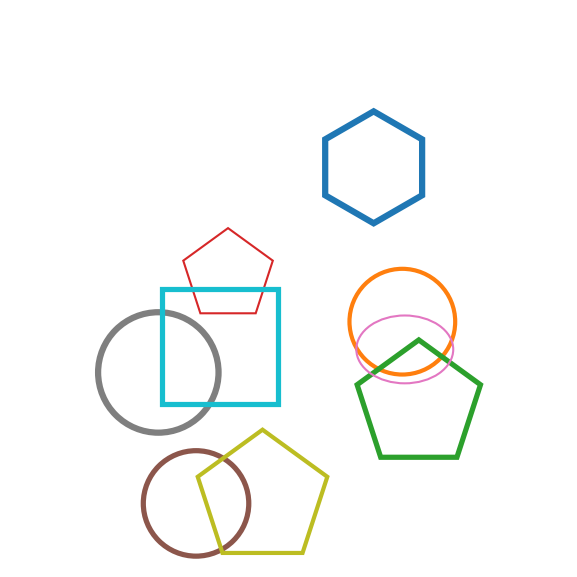[{"shape": "hexagon", "thickness": 3, "radius": 0.48, "center": [0.647, 0.709]}, {"shape": "circle", "thickness": 2, "radius": 0.46, "center": [0.697, 0.442]}, {"shape": "pentagon", "thickness": 2.5, "radius": 0.56, "center": [0.725, 0.298]}, {"shape": "pentagon", "thickness": 1, "radius": 0.41, "center": [0.395, 0.523]}, {"shape": "circle", "thickness": 2.5, "radius": 0.46, "center": [0.339, 0.127]}, {"shape": "oval", "thickness": 1, "radius": 0.42, "center": [0.701, 0.394]}, {"shape": "circle", "thickness": 3, "radius": 0.52, "center": [0.274, 0.354]}, {"shape": "pentagon", "thickness": 2, "radius": 0.59, "center": [0.455, 0.137]}, {"shape": "square", "thickness": 2.5, "radius": 0.5, "center": [0.381, 0.399]}]